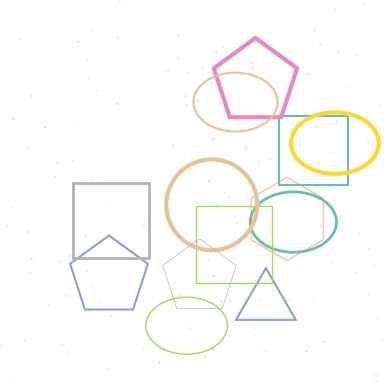[{"shape": "oval", "thickness": 2, "radius": 0.56, "center": [0.762, 0.423]}, {"shape": "square", "thickness": 1.5, "radius": 0.45, "center": [0.815, 0.61]}, {"shape": "hexagon", "thickness": 0.5, "radius": 0.54, "center": [0.746, 0.431]}, {"shape": "pentagon", "thickness": 1.5, "radius": 0.53, "center": [0.283, 0.282]}, {"shape": "triangle", "thickness": 1.5, "radius": 0.45, "center": [0.691, 0.214]}, {"shape": "pentagon", "thickness": 3, "radius": 0.57, "center": [0.664, 0.788]}, {"shape": "square", "thickness": 1, "radius": 0.49, "center": [0.607, 0.365]}, {"shape": "oval", "thickness": 1, "radius": 0.53, "center": [0.485, 0.154]}, {"shape": "oval", "thickness": 3, "radius": 0.57, "center": [0.87, 0.628]}, {"shape": "circle", "thickness": 3, "radius": 0.59, "center": [0.55, 0.468]}, {"shape": "oval", "thickness": 1.5, "radius": 0.55, "center": [0.612, 0.735]}, {"shape": "pentagon", "thickness": 0.5, "radius": 0.5, "center": [0.518, 0.28]}, {"shape": "square", "thickness": 2, "radius": 0.49, "center": [0.288, 0.427]}]